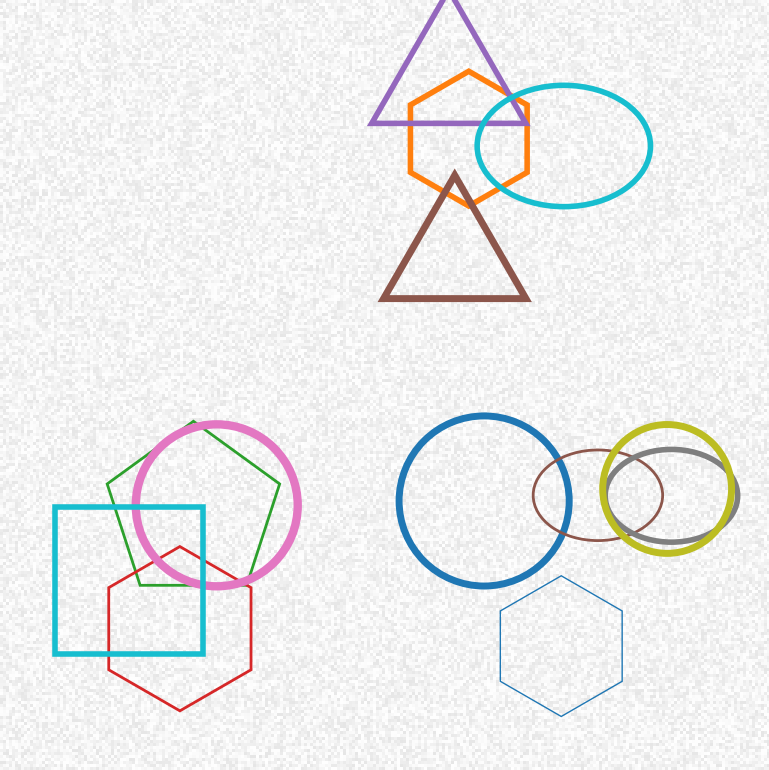[{"shape": "hexagon", "thickness": 0.5, "radius": 0.46, "center": [0.729, 0.161]}, {"shape": "circle", "thickness": 2.5, "radius": 0.55, "center": [0.629, 0.349]}, {"shape": "hexagon", "thickness": 2, "radius": 0.44, "center": [0.609, 0.82]}, {"shape": "pentagon", "thickness": 1, "radius": 0.59, "center": [0.251, 0.335]}, {"shape": "hexagon", "thickness": 1, "radius": 0.53, "center": [0.234, 0.183]}, {"shape": "triangle", "thickness": 2, "radius": 0.58, "center": [0.583, 0.898]}, {"shape": "oval", "thickness": 1, "radius": 0.42, "center": [0.777, 0.357]}, {"shape": "triangle", "thickness": 2.5, "radius": 0.53, "center": [0.591, 0.666]}, {"shape": "circle", "thickness": 3, "radius": 0.53, "center": [0.281, 0.344]}, {"shape": "oval", "thickness": 2, "radius": 0.43, "center": [0.872, 0.356]}, {"shape": "circle", "thickness": 2.5, "radius": 0.42, "center": [0.866, 0.365]}, {"shape": "square", "thickness": 2, "radius": 0.48, "center": [0.167, 0.246]}, {"shape": "oval", "thickness": 2, "radius": 0.56, "center": [0.732, 0.81]}]